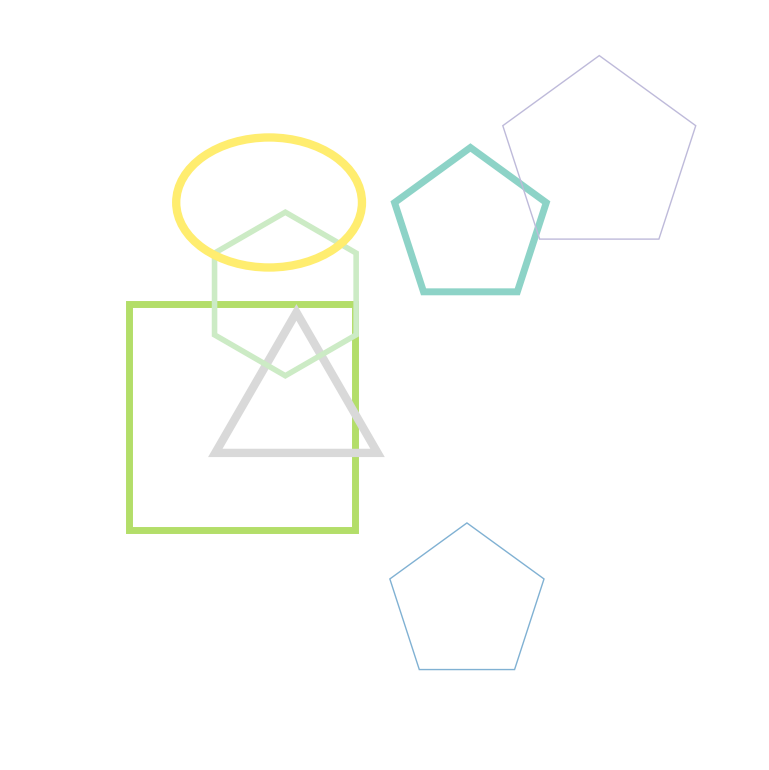[{"shape": "pentagon", "thickness": 2.5, "radius": 0.52, "center": [0.611, 0.705]}, {"shape": "pentagon", "thickness": 0.5, "radius": 0.66, "center": [0.778, 0.796]}, {"shape": "pentagon", "thickness": 0.5, "radius": 0.53, "center": [0.606, 0.216]}, {"shape": "square", "thickness": 2.5, "radius": 0.74, "center": [0.314, 0.459]}, {"shape": "triangle", "thickness": 3, "radius": 0.61, "center": [0.385, 0.473]}, {"shape": "hexagon", "thickness": 2, "radius": 0.53, "center": [0.371, 0.618]}, {"shape": "oval", "thickness": 3, "radius": 0.6, "center": [0.349, 0.737]}]